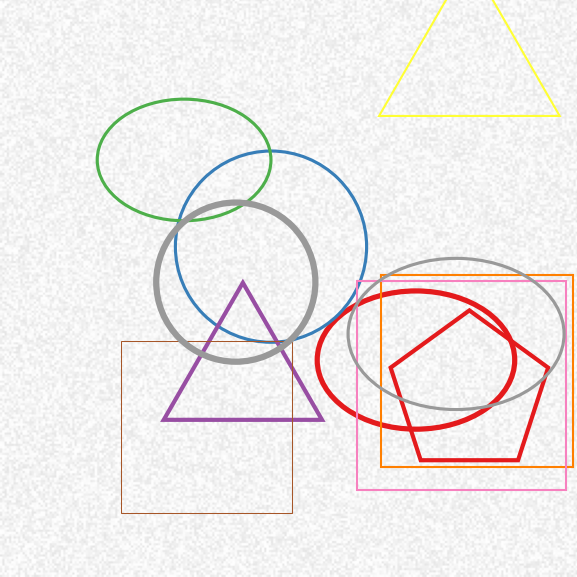[{"shape": "pentagon", "thickness": 2, "radius": 0.72, "center": [0.813, 0.318]}, {"shape": "oval", "thickness": 2.5, "radius": 0.85, "center": [0.72, 0.376]}, {"shape": "circle", "thickness": 1.5, "radius": 0.83, "center": [0.469, 0.572]}, {"shape": "oval", "thickness": 1.5, "radius": 0.75, "center": [0.319, 0.722]}, {"shape": "triangle", "thickness": 2, "radius": 0.79, "center": [0.421, 0.351]}, {"shape": "square", "thickness": 1, "radius": 0.83, "center": [0.826, 0.356]}, {"shape": "triangle", "thickness": 1, "radius": 0.9, "center": [0.813, 0.889]}, {"shape": "square", "thickness": 0.5, "radius": 0.74, "center": [0.357, 0.26]}, {"shape": "square", "thickness": 1, "radius": 0.91, "center": [0.799, 0.332]}, {"shape": "circle", "thickness": 3, "radius": 0.69, "center": [0.408, 0.511]}, {"shape": "oval", "thickness": 1.5, "radius": 0.94, "center": [0.79, 0.421]}]